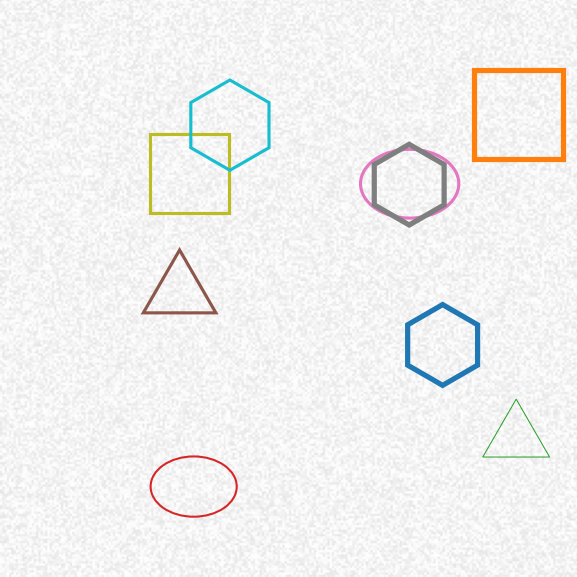[{"shape": "hexagon", "thickness": 2.5, "radius": 0.35, "center": [0.766, 0.402]}, {"shape": "square", "thickness": 2.5, "radius": 0.39, "center": [0.898, 0.801]}, {"shape": "triangle", "thickness": 0.5, "radius": 0.33, "center": [0.894, 0.241]}, {"shape": "oval", "thickness": 1, "radius": 0.37, "center": [0.335, 0.157]}, {"shape": "triangle", "thickness": 1.5, "radius": 0.36, "center": [0.311, 0.494]}, {"shape": "oval", "thickness": 1.5, "radius": 0.43, "center": [0.709, 0.681]}, {"shape": "hexagon", "thickness": 2.5, "radius": 0.35, "center": [0.709, 0.679]}, {"shape": "square", "thickness": 1.5, "radius": 0.34, "center": [0.327, 0.699]}, {"shape": "hexagon", "thickness": 1.5, "radius": 0.39, "center": [0.398, 0.782]}]